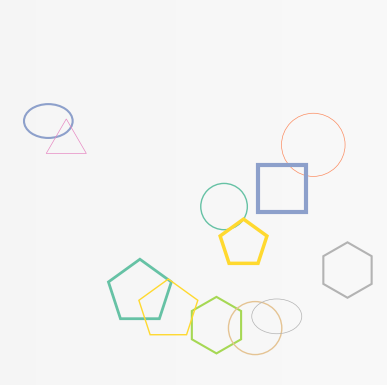[{"shape": "circle", "thickness": 1, "radius": 0.3, "center": [0.578, 0.463]}, {"shape": "pentagon", "thickness": 2, "radius": 0.43, "center": [0.361, 0.241]}, {"shape": "circle", "thickness": 0.5, "radius": 0.41, "center": [0.809, 0.624]}, {"shape": "oval", "thickness": 1.5, "radius": 0.31, "center": [0.125, 0.686]}, {"shape": "square", "thickness": 3, "radius": 0.31, "center": [0.728, 0.511]}, {"shape": "triangle", "thickness": 0.5, "radius": 0.3, "center": [0.171, 0.631]}, {"shape": "hexagon", "thickness": 1.5, "radius": 0.37, "center": [0.559, 0.155]}, {"shape": "pentagon", "thickness": 1, "radius": 0.4, "center": [0.434, 0.195]}, {"shape": "pentagon", "thickness": 2.5, "radius": 0.32, "center": [0.628, 0.367]}, {"shape": "circle", "thickness": 1, "radius": 0.34, "center": [0.658, 0.148]}, {"shape": "hexagon", "thickness": 1.5, "radius": 0.36, "center": [0.897, 0.299]}, {"shape": "oval", "thickness": 0.5, "radius": 0.32, "center": [0.714, 0.178]}]